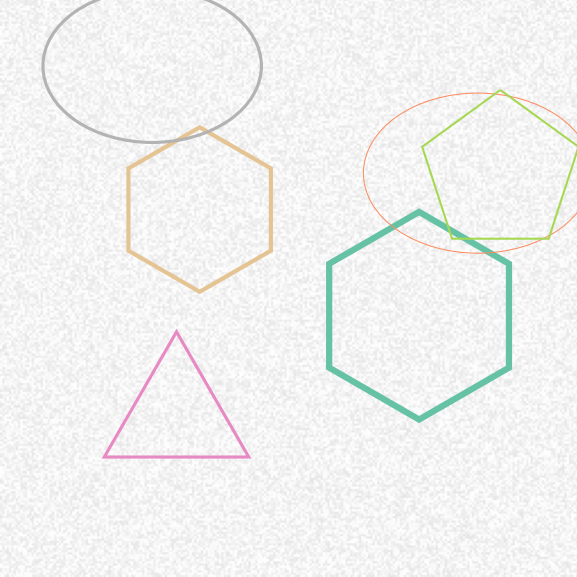[{"shape": "hexagon", "thickness": 3, "radius": 0.9, "center": [0.726, 0.452]}, {"shape": "oval", "thickness": 0.5, "radius": 0.99, "center": [0.827, 0.699]}, {"shape": "triangle", "thickness": 1.5, "radius": 0.72, "center": [0.306, 0.28]}, {"shape": "pentagon", "thickness": 1, "radius": 0.71, "center": [0.866, 0.701]}, {"shape": "hexagon", "thickness": 2, "radius": 0.71, "center": [0.346, 0.636]}, {"shape": "oval", "thickness": 1.5, "radius": 0.95, "center": [0.263, 0.885]}]